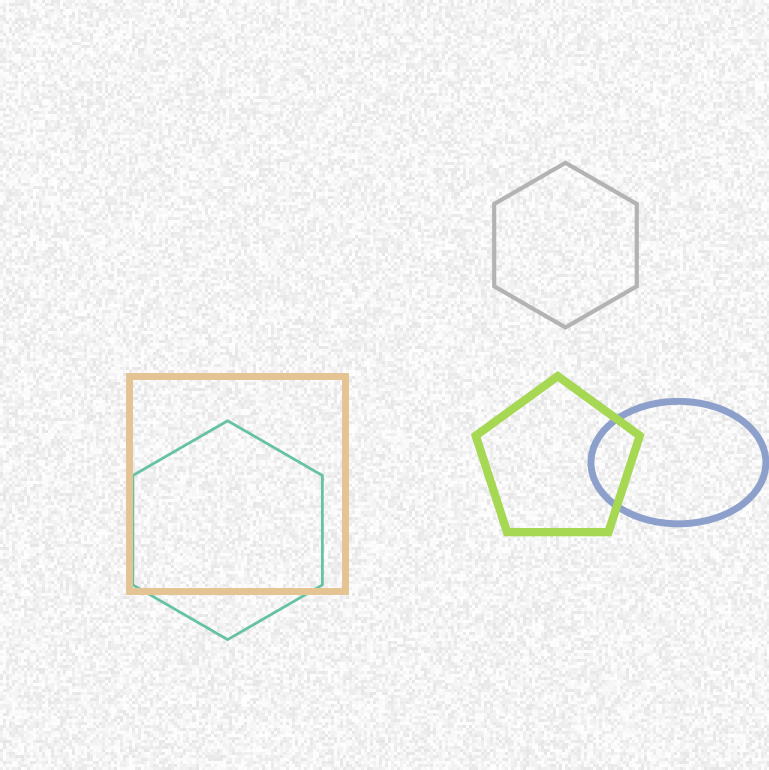[{"shape": "hexagon", "thickness": 1, "radius": 0.71, "center": [0.296, 0.311]}, {"shape": "oval", "thickness": 2.5, "radius": 0.57, "center": [0.881, 0.399]}, {"shape": "pentagon", "thickness": 3, "radius": 0.56, "center": [0.724, 0.4]}, {"shape": "square", "thickness": 2.5, "radius": 0.7, "center": [0.308, 0.372]}, {"shape": "hexagon", "thickness": 1.5, "radius": 0.53, "center": [0.734, 0.682]}]